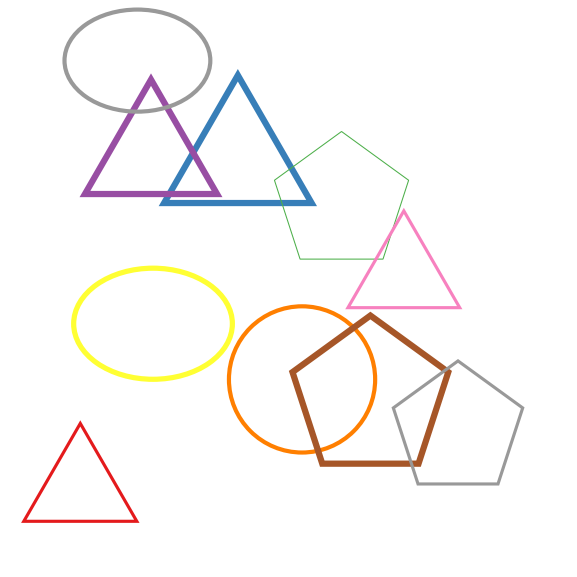[{"shape": "triangle", "thickness": 1.5, "radius": 0.56, "center": [0.139, 0.153]}, {"shape": "triangle", "thickness": 3, "radius": 0.74, "center": [0.412, 0.721]}, {"shape": "pentagon", "thickness": 0.5, "radius": 0.61, "center": [0.591, 0.649]}, {"shape": "triangle", "thickness": 3, "radius": 0.66, "center": [0.261, 0.729]}, {"shape": "circle", "thickness": 2, "radius": 0.63, "center": [0.523, 0.342]}, {"shape": "oval", "thickness": 2.5, "radius": 0.69, "center": [0.265, 0.439]}, {"shape": "pentagon", "thickness": 3, "radius": 0.71, "center": [0.641, 0.311]}, {"shape": "triangle", "thickness": 1.5, "radius": 0.56, "center": [0.699, 0.522]}, {"shape": "oval", "thickness": 2, "radius": 0.63, "center": [0.238, 0.894]}, {"shape": "pentagon", "thickness": 1.5, "radius": 0.59, "center": [0.793, 0.256]}]